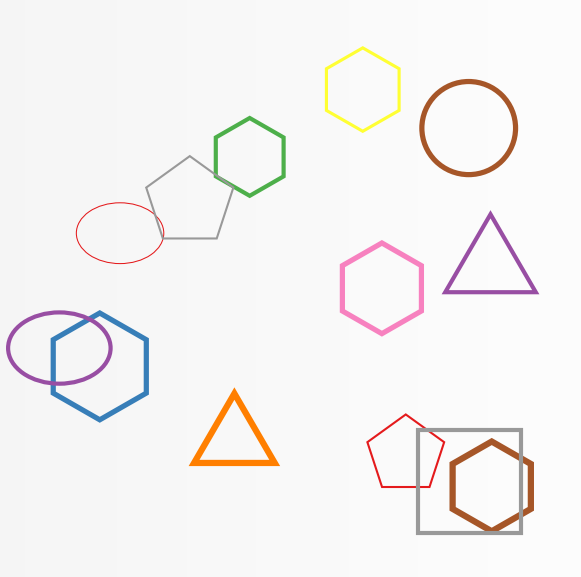[{"shape": "oval", "thickness": 0.5, "radius": 0.38, "center": [0.207, 0.595]}, {"shape": "pentagon", "thickness": 1, "radius": 0.35, "center": [0.698, 0.212]}, {"shape": "hexagon", "thickness": 2.5, "radius": 0.46, "center": [0.172, 0.365]}, {"shape": "hexagon", "thickness": 2, "radius": 0.34, "center": [0.43, 0.727]}, {"shape": "triangle", "thickness": 2, "radius": 0.45, "center": [0.844, 0.538]}, {"shape": "oval", "thickness": 2, "radius": 0.44, "center": [0.102, 0.396]}, {"shape": "triangle", "thickness": 3, "radius": 0.4, "center": [0.403, 0.238]}, {"shape": "hexagon", "thickness": 1.5, "radius": 0.36, "center": [0.624, 0.844]}, {"shape": "hexagon", "thickness": 3, "radius": 0.39, "center": [0.846, 0.157]}, {"shape": "circle", "thickness": 2.5, "radius": 0.4, "center": [0.806, 0.777]}, {"shape": "hexagon", "thickness": 2.5, "radius": 0.39, "center": [0.657, 0.5]}, {"shape": "square", "thickness": 2, "radius": 0.44, "center": [0.808, 0.165]}, {"shape": "pentagon", "thickness": 1, "radius": 0.39, "center": [0.327, 0.65]}]